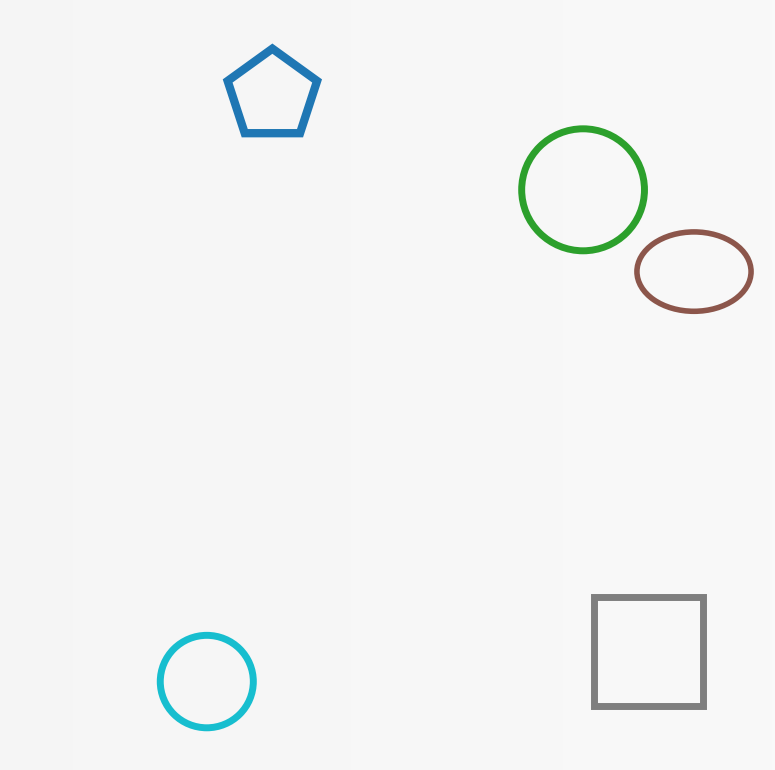[{"shape": "pentagon", "thickness": 3, "radius": 0.3, "center": [0.351, 0.876]}, {"shape": "circle", "thickness": 2.5, "radius": 0.4, "center": [0.752, 0.753]}, {"shape": "oval", "thickness": 2, "radius": 0.37, "center": [0.895, 0.647]}, {"shape": "square", "thickness": 2.5, "radius": 0.35, "center": [0.837, 0.154]}, {"shape": "circle", "thickness": 2.5, "radius": 0.3, "center": [0.267, 0.115]}]